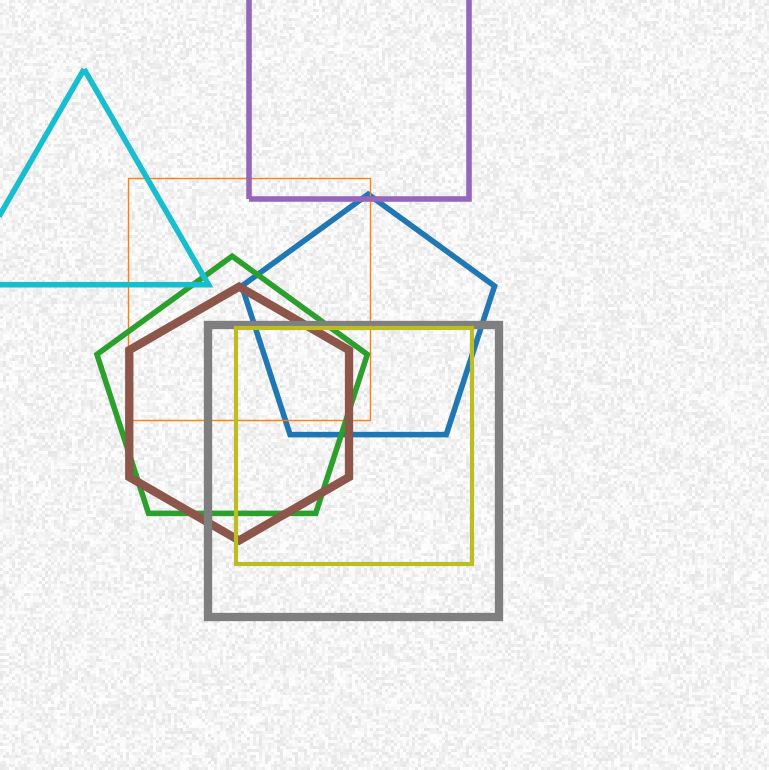[{"shape": "pentagon", "thickness": 2, "radius": 0.86, "center": [0.478, 0.575]}, {"shape": "square", "thickness": 0.5, "radius": 0.79, "center": [0.323, 0.611]}, {"shape": "pentagon", "thickness": 2, "radius": 0.92, "center": [0.301, 0.483]}, {"shape": "square", "thickness": 2, "radius": 0.72, "center": [0.466, 0.884]}, {"shape": "hexagon", "thickness": 3, "radius": 0.82, "center": [0.311, 0.463]}, {"shape": "square", "thickness": 3, "radius": 0.95, "center": [0.459, 0.388]}, {"shape": "square", "thickness": 1.5, "radius": 0.77, "center": [0.46, 0.42]}, {"shape": "triangle", "thickness": 2, "radius": 0.93, "center": [0.109, 0.724]}]